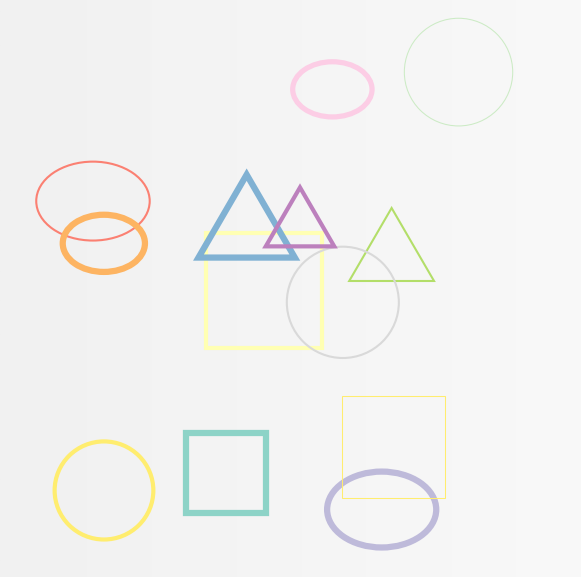[{"shape": "square", "thickness": 3, "radius": 0.34, "center": [0.388, 0.18]}, {"shape": "square", "thickness": 2, "radius": 0.5, "center": [0.455, 0.496]}, {"shape": "oval", "thickness": 3, "radius": 0.47, "center": [0.657, 0.117]}, {"shape": "oval", "thickness": 1, "radius": 0.49, "center": [0.16, 0.651]}, {"shape": "triangle", "thickness": 3, "radius": 0.48, "center": [0.424, 0.601]}, {"shape": "oval", "thickness": 3, "radius": 0.35, "center": [0.179, 0.578]}, {"shape": "triangle", "thickness": 1, "radius": 0.42, "center": [0.674, 0.555]}, {"shape": "oval", "thickness": 2.5, "radius": 0.34, "center": [0.572, 0.844]}, {"shape": "circle", "thickness": 1, "radius": 0.48, "center": [0.59, 0.476]}, {"shape": "triangle", "thickness": 2, "radius": 0.34, "center": [0.516, 0.607]}, {"shape": "circle", "thickness": 0.5, "radius": 0.47, "center": [0.789, 0.874]}, {"shape": "square", "thickness": 0.5, "radius": 0.44, "center": [0.677, 0.225]}, {"shape": "circle", "thickness": 2, "radius": 0.42, "center": [0.179, 0.15]}]